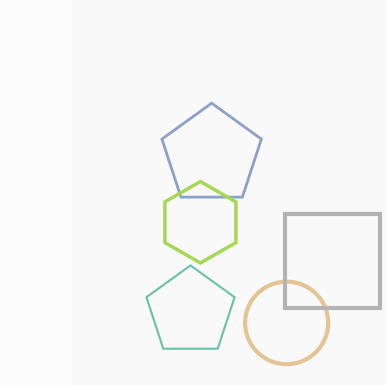[{"shape": "pentagon", "thickness": 1.5, "radius": 0.6, "center": [0.492, 0.191]}, {"shape": "pentagon", "thickness": 2, "radius": 0.67, "center": [0.546, 0.597]}, {"shape": "hexagon", "thickness": 2.5, "radius": 0.53, "center": [0.517, 0.423]}, {"shape": "circle", "thickness": 3, "radius": 0.54, "center": [0.74, 0.161]}, {"shape": "square", "thickness": 3, "radius": 0.61, "center": [0.859, 0.322]}]